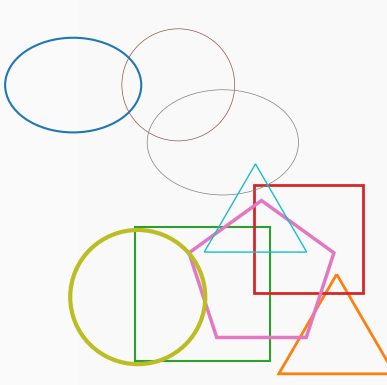[{"shape": "oval", "thickness": 1.5, "radius": 0.88, "center": [0.189, 0.779]}, {"shape": "triangle", "thickness": 2, "radius": 0.86, "center": [0.869, 0.115]}, {"shape": "square", "thickness": 1.5, "radius": 0.87, "center": [0.522, 0.236]}, {"shape": "square", "thickness": 2, "radius": 0.7, "center": [0.796, 0.38]}, {"shape": "circle", "thickness": 0.5, "radius": 0.73, "center": [0.46, 0.78]}, {"shape": "pentagon", "thickness": 2.5, "radius": 0.98, "center": [0.675, 0.283]}, {"shape": "oval", "thickness": 0.5, "radius": 0.98, "center": [0.575, 0.63]}, {"shape": "circle", "thickness": 3, "radius": 0.87, "center": [0.355, 0.228]}, {"shape": "triangle", "thickness": 1, "radius": 0.76, "center": [0.659, 0.422]}]